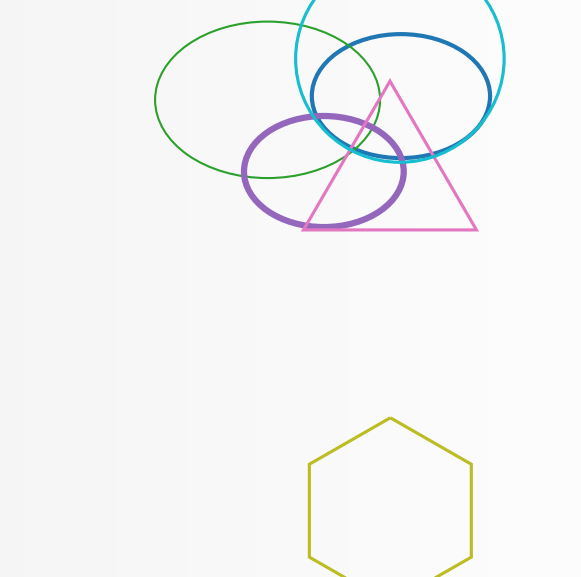[{"shape": "oval", "thickness": 2, "radius": 0.77, "center": [0.69, 0.833]}, {"shape": "oval", "thickness": 1, "radius": 0.97, "center": [0.46, 0.826]}, {"shape": "oval", "thickness": 3, "radius": 0.69, "center": [0.557, 0.702]}, {"shape": "triangle", "thickness": 1.5, "radius": 0.86, "center": [0.671, 0.687]}, {"shape": "hexagon", "thickness": 1.5, "radius": 0.8, "center": [0.672, 0.115]}, {"shape": "circle", "thickness": 1.5, "radius": 0.9, "center": [0.688, 0.897]}]